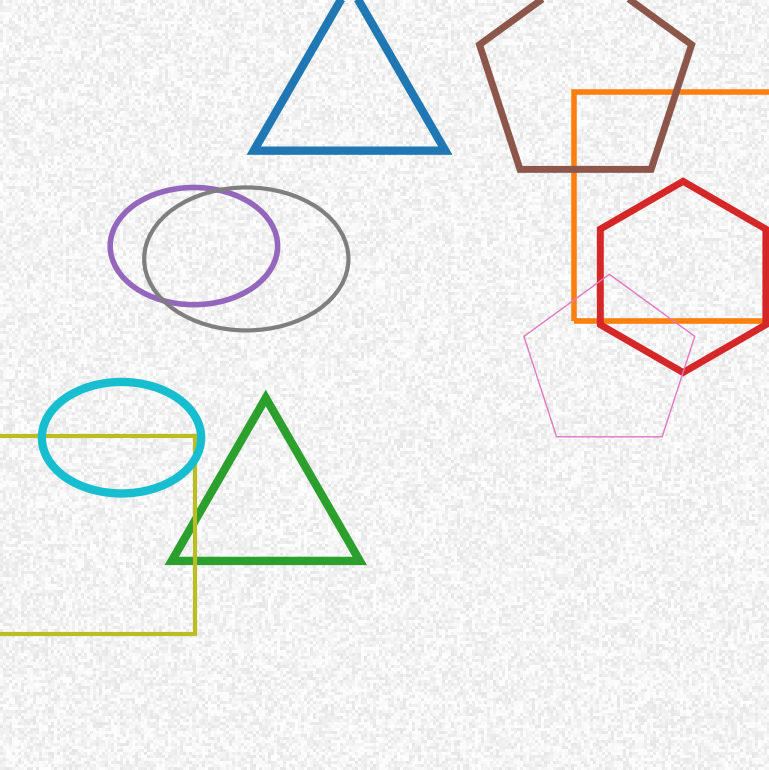[{"shape": "triangle", "thickness": 3, "radius": 0.72, "center": [0.454, 0.876]}, {"shape": "square", "thickness": 2, "radius": 0.74, "center": [0.894, 0.732]}, {"shape": "triangle", "thickness": 3, "radius": 0.71, "center": [0.345, 0.342]}, {"shape": "hexagon", "thickness": 2.5, "radius": 0.62, "center": [0.887, 0.64]}, {"shape": "oval", "thickness": 2, "radius": 0.54, "center": [0.252, 0.68]}, {"shape": "pentagon", "thickness": 2.5, "radius": 0.72, "center": [0.76, 0.897]}, {"shape": "pentagon", "thickness": 0.5, "radius": 0.58, "center": [0.791, 0.527]}, {"shape": "oval", "thickness": 1.5, "radius": 0.66, "center": [0.32, 0.664]}, {"shape": "square", "thickness": 1.5, "radius": 0.64, "center": [0.125, 0.306]}, {"shape": "oval", "thickness": 3, "radius": 0.52, "center": [0.158, 0.432]}]